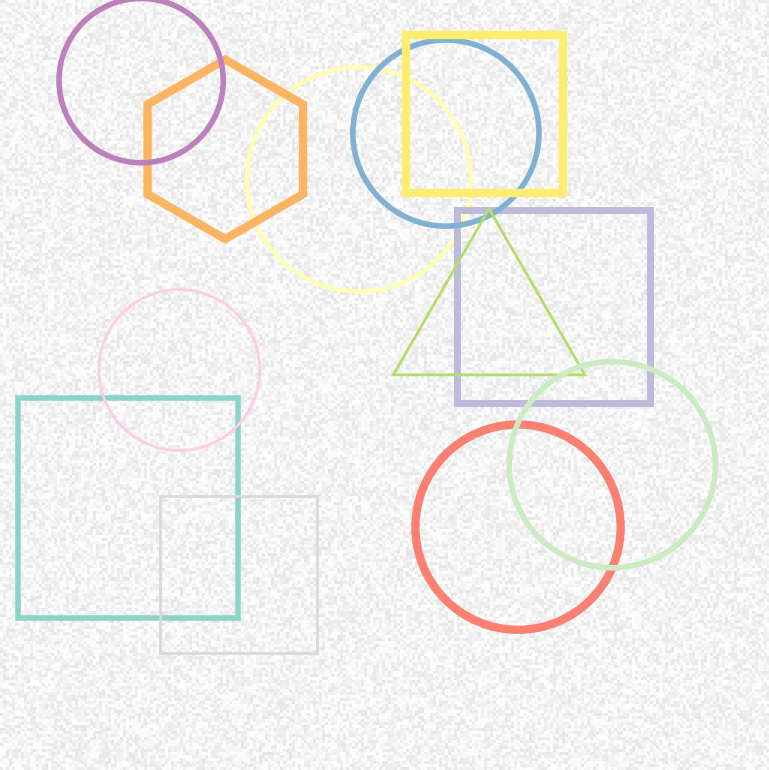[{"shape": "square", "thickness": 2, "radius": 0.71, "center": [0.166, 0.341]}, {"shape": "circle", "thickness": 1.5, "radius": 0.73, "center": [0.466, 0.767]}, {"shape": "square", "thickness": 2.5, "radius": 0.63, "center": [0.718, 0.602]}, {"shape": "circle", "thickness": 3, "radius": 0.67, "center": [0.673, 0.315]}, {"shape": "circle", "thickness": 2, "radius": 0.6, "center": [0.579, 0.827]}, {"shape": "hexagon", "thickness": 3, "radius": 0.58, "center": [0.293, 0.806]}, {"shape": "triangle", "thickness": 1, "radius": 0.72, "center": [0.635, 0.585]}, {"shape": "circle", "thickness": 1, "radius": 0.52, "center": [0.233, 0.519]}, {"shape": "square", "thickness": 1, "radius": 0.51, "center": [0.309, 0.254]}, {"shape": "circle", "thickness": 2, "radius": 0.53, "center": [0.183, 0.895]}, {"shape": "circle", "thickness": 2, "radius": 0.67, "center": [0.795, 0.397]}, {"shape": "square", "thickness": 3, "radius": 0.51, "center": [0.629, 0.852]}]